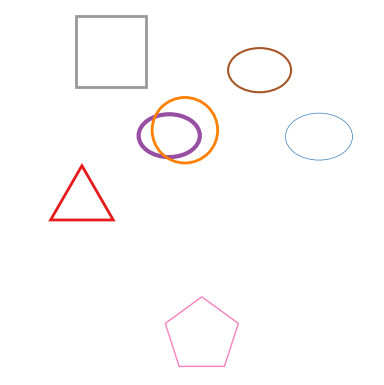[{"shape": "triangle", "thickness": 2, "radius": 0.47, "center": [0.213, 0.476]}, {"shape": "oval", "thickness": 0.5, "radius": 0.44, "center": [0.829, 0.645]}, {"shape": "oval", "thickness": 3, "radius": 0.4, "center": [0.44, 0.648]}, {"shape": "circle", "thickness": 2, "radius": 0.43, "center": [0.48, 0.662]}, {"shape": "oval", "thickness": 1.5, "radius": 0.41, "center": [0.674, 0.818]}, {"shape": "pentagon", "thickness": 1, "radius": 0.5, "center": [0.524, 0.129]}, {"shape": "square", "thickness": 2, "radius": 0.46, "center": [0.288, 0.867]}]